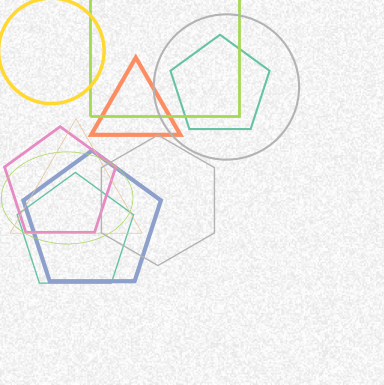[{"shape": "pentagon", "thickness": 1, "radius": 0.79, "center": [0.196, 0.393]}, {"shape": "pentagon", "thickness": 1.5, "radius": 0.68, "center": [0.571, 0.774]}, {"shape": "triangle", "thickness": 3, "radius": 0.67, "center": [0.353, 0.717]}, {"shape": "pentagon", "thickness": 3, "radius": 0.94, "center": [0.239, 0.421]}, {"shape": "pentagon", "thickness": 2, "radius": 0.76, "center": [0.156, 0.519]}, {"shape": "oval", "thickness": 0.5, "radius": 0.85, "center": [0.174, 0.486]}, {"shape": "square", "thickness": 2, "radius": 0.97, "center": [0.427, 0.892]}, {"shape": "circle", "thickness": 2.5, "radius": 0.68, "center": [0.133, 0.868]}, {"shape": "triangle", "thickness": 0.5, "radius": 0.99, "center": [0.198, 0.493]}, {"shape": "hexagon", "thickness": 1, "radius": 0.85, "center": [0.41, 0.48]}, {"shape": "circle", "thickness": 1.5, "radius": 0.94, "center": [0.588, 0.774]}]